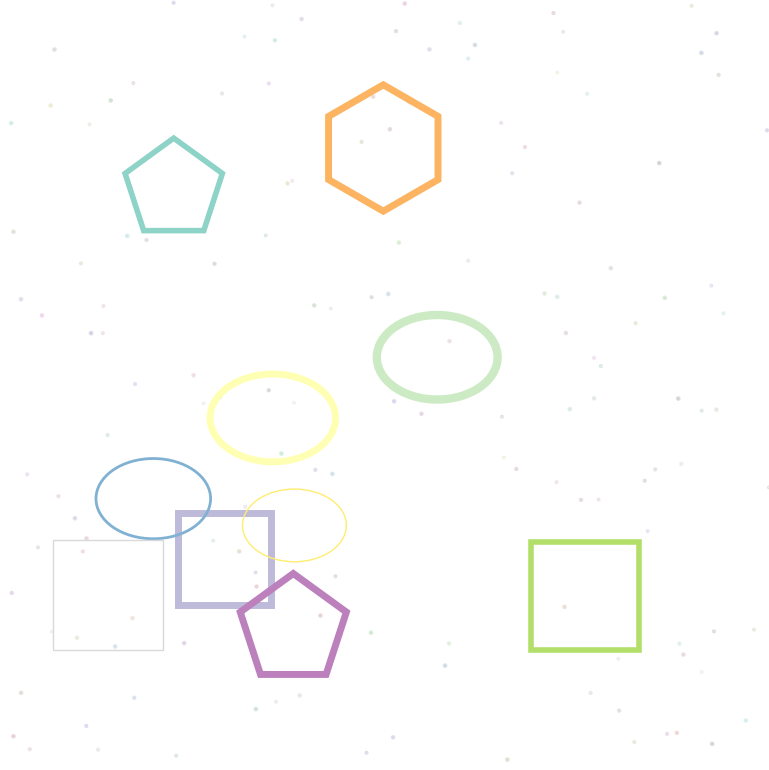[{"shape": "pentagon", "thickness": 2, "radius": 0.33, "center": [0.226, 0.754]}, {"shape": "oval", "thickness": 2.5, "radius": 0.41, "center": [0.354, 0.457]}, {"shape": "square", "thickness": 2.5, "radius": 0.3, "center": [0.291, 0.274]}, {"shape": "oval", "thickness": 1, "radius": 0.37, "center": [0.199, 0.352]}, {"shape": "hexagon", "thickness": 2.5, "radius": 0.41, "center": [0.498, 0.808]}, {"shape": "square", "thickness": 2, "radius": 0.35, "center": [0.76, 0.226]}, {"shape": "square", "thickness": 0.5, "radius": 0.36, "center": [0.14, 0.228]}, {"shape": "pentagon", "thickness": 2.5, "radius": 0.36, "center": [0.381, 0.183]}, {"shape": "oval", "thickness": 3, "radius": 0.39, "center": [0.568, 0.536]}, {"shape": "oval", "thickness": 0.5, "radius": 0.34, "center": [0.382, 0.318]}]